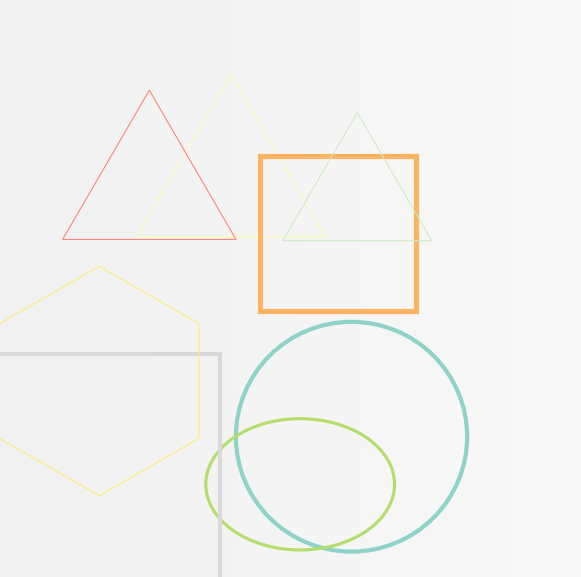[{"shape": "circle", "thickness": 2, "radius": 0.99, "center": [0.605, 0.243]}, {"shape": "triangle", "thickness": 0.5, "radius": 0.94, "center": [0.397, 0.683]}, {"shape": "triangle", "thickness": 0.5, "radius": 0.86, "center": [0.257, 0.671]}, {"shape": "square", "thickness": 2.5, "radius": 0.67, "center": [0.581, 0.594]}, {"shape": "oval", "thickness": 1.5, "radius": 0.81, "center": [0.516, 0.161]}, {"shape": "square", "thickness": 2, "radius": 1.0, "center": [0.179, 0.187]}, {"shape": "triangle", "thickness": 0.5, "radius": 0.74, "center": [0.615, 0.656]}, {"shape": "hexagon", "thickness": 0.5, "radius": 0.99, "center": [0.171, 0.339]}]